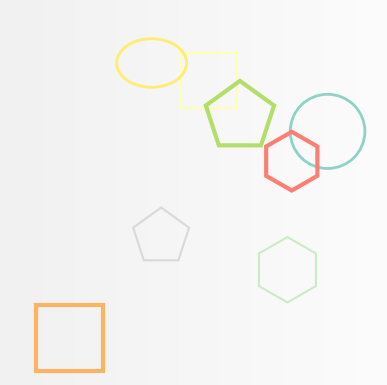[{"shape": "circle", "thickness": 2, "radius": 0.48, "center": [0.845, 0.659]}, {"shape": "square", "thickness": 1.5, "radius": 0.36, "center": [0.539, 0.791]}, {"shape": "hexagon", "thickness": 3, "radius": 0.38, "center": [0.753, 0.581]}, {"shape": "square", "thickness": 3, "radius": 0.43, "center": [0.179, 0.122]}, {"shape": "pentagon", "thickness": 3, "radius": 0.46, "center": [0.619, 0.697]}, {"shape": "pentagon", "thickness": 1.5, "radius": 0.38, "center": [0.416, 0.385]}, {"shape": "hexagon", "thickness": 1.5, "radius": 0.42, "center": [0.742, 0.299]}, {"shape": "oval", "thickness": 2, "radius": 0.45, "center": [0.391, 0.836]}]